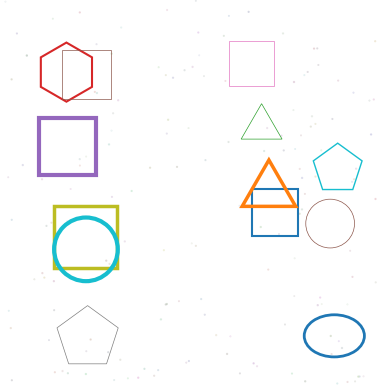[{"shape": "square", "thickness": 1.5, "radius": 0.3, "center": [0.713, 0.448]}, {"shape": "oval", "thickness": 2, "radius": 0.39, "center": [0.868, 0.128]}, {"shape": "triangle", "thickness": 2.5, "radius": 0.4, "center": [0.698, 0.504]}, {"shape": "triangle", "thickness": 0.5, "radius": 0.31, "center": [0.679, 0.669]}, {"shape": "hexagon", "thickness": 1.5, "radius": 0.38, "center": [0.173, 0.813]}, {"shape": "square", "thickness": 3, "radius": 0.37, "center": [0.175, 0.621]}, {"shape": "circle", "thickness": 0.5, "radius": 0.32, "center": [0.858, 0.419]}, {"shape": "square", "thickness": 0.5, "radius": 0.32, "center": [0.225, 0.807]}, {"shape": "square", "thickness": 0.5, "radius": 0.3, "center": [0.654, 0.835]}, {"shape": "pentagon", "thickness": 0.5, "radius": 0.42, "center": [0.228, 0.123]}, {"shape": "square", "thickness": 2.5, "radius": 0.4, "center": [0.222, 0.384]}, {"shape": "circle", "thickness": 3, "radius": 0.41, "center": [0.223, 0.352]}, {"shape": "pentagon", "thickness": 1, "radius": 0.33, "center": [0.877, 0.562]}]